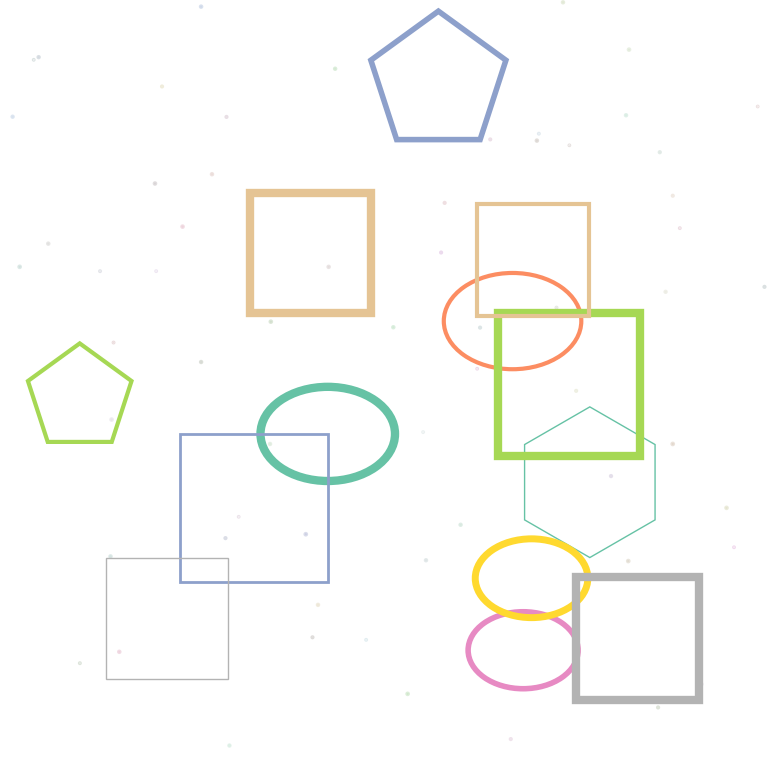[{"shape": "oval", "thickness": 3, "radius": 0.44, "center": [0.426, 0.436]}, {"shape": "hexagon", "thickness": 0.5, "radius": 0.49, "center": [0.766, 0.374]}, {"shape": "oval", "thickness": 1.5, "radius": 0.45, "center": [0.666, 0.583]}, {"shape": "pentagon", "thickness": 2, "radius": 0.46, "center": [0.569, 0.893]}, {"shape": "square", "thickness": 1, "radius": 0.48, "center": [0.329, 0.341]}, {"shape": "oval", "thickness": 2, "radius": 0.36, "center": [0.679, 0.156]}, {"shape": "pentagon", "thickness": 1.5, "radius": 0.35, "center": [0.104, 0.483]}, {"shape": "square", "thickness": 3, "radius": 0.46, "center": [0.739, 0.501]}, {"shape": "oval", "thickness": 2.5, "radius": 0.37, "center": [0.69, 0.249]}, {"shape": "square", "thickness": 1.5, "radius": 0.36, "center": [0.692, 0.662]}, {"shape": "square", "thickness": 3, "radius": 0.39, "center": [0.403, 0.671]}, {"shape": "square", "thickness": 3, "radius": 0.4, "center": [0.828, 0.171]}, {"shape": "square", "thickness": 0.5, "radius": 0.4, "center": [0.217, 0.197]}]